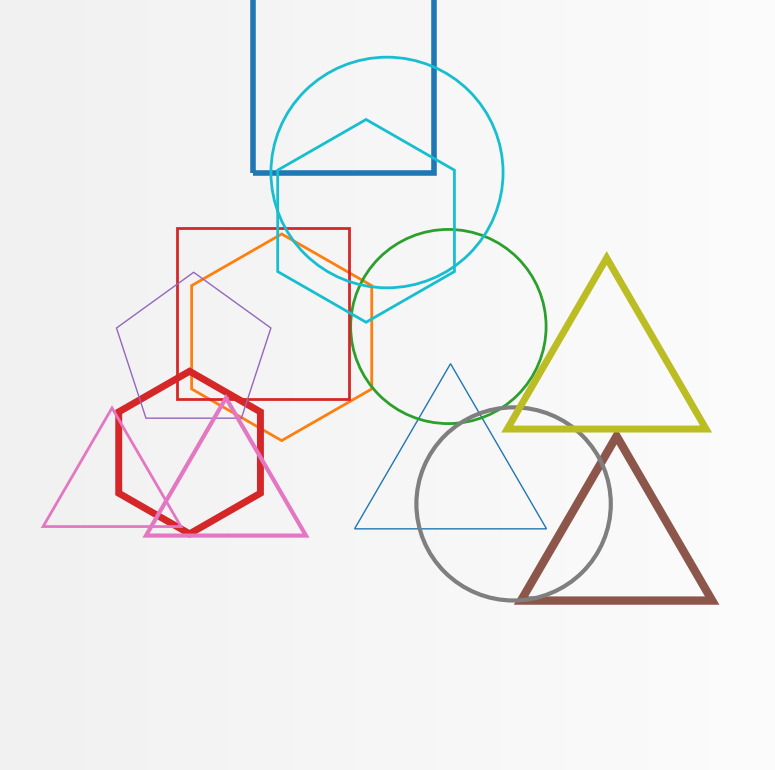[{"shape": "square", "thickness": 2, "radius": 0.58, "center": [0.443, 0.893]}, {"shape": "triangle", "thickness": 0.5, "radius": 0.71, "center": [0.581, 0.385]}, {"shape": "hexagon", "thickness": 1, "radius": 0.67, "center": [0.363, 0.562]}, {"shape": "circle", "thickness": 1, "radius": 0.63, "center": [0.579, 0.576]}, {"shape": "square", "thickness": 1, "radius": 0.56, "center": [0.339, 0.593]}, {"shape": "hexagon", "thickness": 2.5, "radius": 0.53, "center": [0.245, 0.412]}, {"shape": "pentagon", "thickness": 0.5, "radius": 0.52, "center": [0.25, 0.542]}, {"shape": "triangle", "thickness": 3, "radius": 0.71, "center": [0.796, 0.291]}, {"shape": "triangle", "thickness": 1, "radius": 0.51, "center": [0.145, 0.368]}, {"shape": "triangle", "thickness": 1.5, "radius": 0.6, "center": [0.292, 0.364]}, {"shape": "circle", "thickness": 1.5, "radius": 0.63, "center": [0.663, 0.346]}, {"shape": "triangle", "thickness": 2.5, "radius": 0.74, "center": [0.783, 0.517]}, {"shape": "hexagon", "thickness": 1, "radius": 0.66, "center": [0.472, 0.713]}, {"shape": "circle", "thickness": 1, "radius": 0.75, "center": [0.499, 0.776]}]